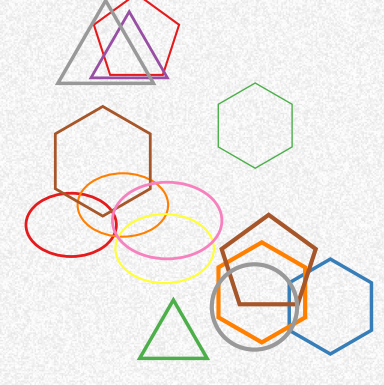[{"shape": "oval", "thickness": 2, "radius": 0.59, "center": [0.185, 0.416]}, {"shape": "pentagon", "thickness": 1.5, "radius": 0.58, "center": [0.354, 0.9]}, {"shape": "hexagon", "thickness": 2.5, "radius": 0.62, "center": [0.858, 0.204]}, {"shape": "triangle", "thickness": 2.5, "radius": 0.51, "center": [0.45, 0.12]}, {"shape": "hexagon", "thickness": 1, "radius": 0.55, "center": [0.663, 0.674]}, {"shape": "triangle", "thickness": 2, "radius": 0.57, "center": [0.336, 0.855]}, {"shape": "hexagon", "thickness": 3, "radius": 0.65, "center": [0.68, 0.241]}, {"shape": "oval", "thickness": 1.5, "radius": 0.59, "center": [0.319, 0.468]}, {"shape": "oval", "thickness": 1.5, "radius": 0.64, "center": [0.428, 0.354]}, {"shape": "pentagon", "thickness": 3, "radius": 0.64, "center": [0.698, 0.314]}, {"shape": "hexagon", "thickness": 2, "radius": 0.71, "center": [0.267, 0.581]}, {"shape": "oval", "thickness": 2, "radius": 0.71, "center": [0.434, 0.427]}, {"shape": "circle", "thickness": 3, "radius": 0.55, "center": [0.661, 0.203]}, {"shape": "triangle", "thickness": 2.5, "radius": 0.72, "center": [0.274, 0.855]}]